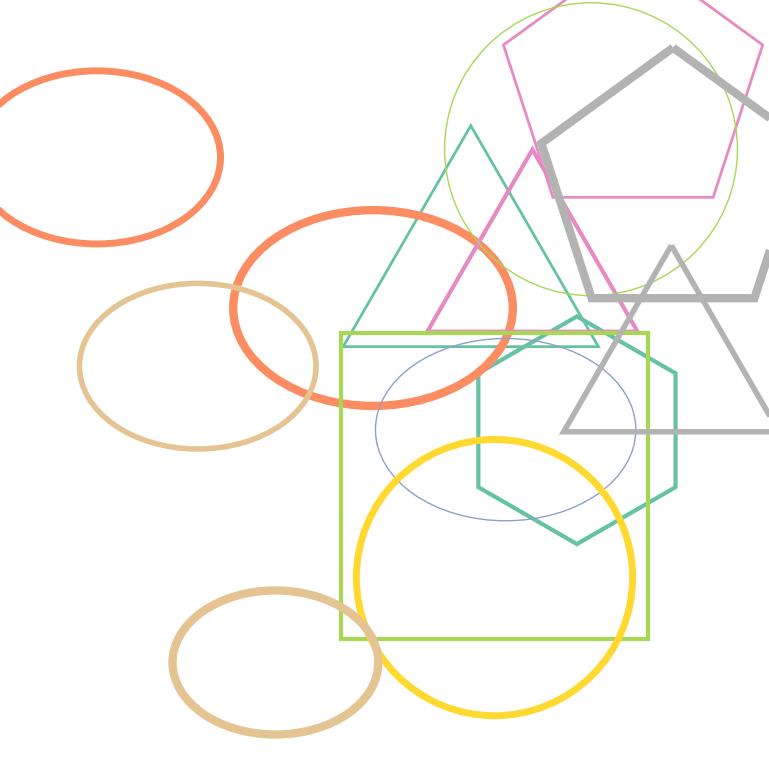[{"shape": "triangle", "thickness": 1, "radius": 0.96, "center": [0.611, 0.645]}, {"shape": "hexagon", "thickness": 1.5, "radius": 0.74, "center": [0.749, 0.441]}, {"shape": "oval", "thickness": 3, "radius": 0.91, "center": [0.484, 0.6]}, {"shape": "oval", "thickness": 2.5, "radius": 0.8, "center": [0.126, 0.796]}, {"shape": "oval", "thickness": 0.5, "radius": 0.85, "center": [0.657, 0.442]}, {"shape": "triangle", "thickness": 1.5, "radius": 0.79, "center": [0.691, 0.648]}, {"shape": "pentagon", "thickness": 1, "radius": 0.88, "center": [0.822, 0.887]}, {"shape": "square", "thickness": 1.5, "radius": 0.99, "center": [0.642, 0.369]}, {"shape": "circle", "thickness": 0.5, "radius": 0.95, "center": [0.768, 0.806]}, {"shape": "circle", "thickness": 2.5, "radius": 0.9, "center": [0.642, 0.25]}, {"shape": "oval", "thickness": 3, "radius": 0.67, "center": [0.358, 0.14]}, {"shape": "oval", "thickness": 2, "radius": 0.77, "center": [0.257, 0.524]}, {"shape": "triangle", "thickness": 2, "radius": 0.81, "center": [0.872, 0.52]}, {"shape": "pentagon", "thickness": 3, "radius": 0.9, "center": [0.874, 0.758]}]